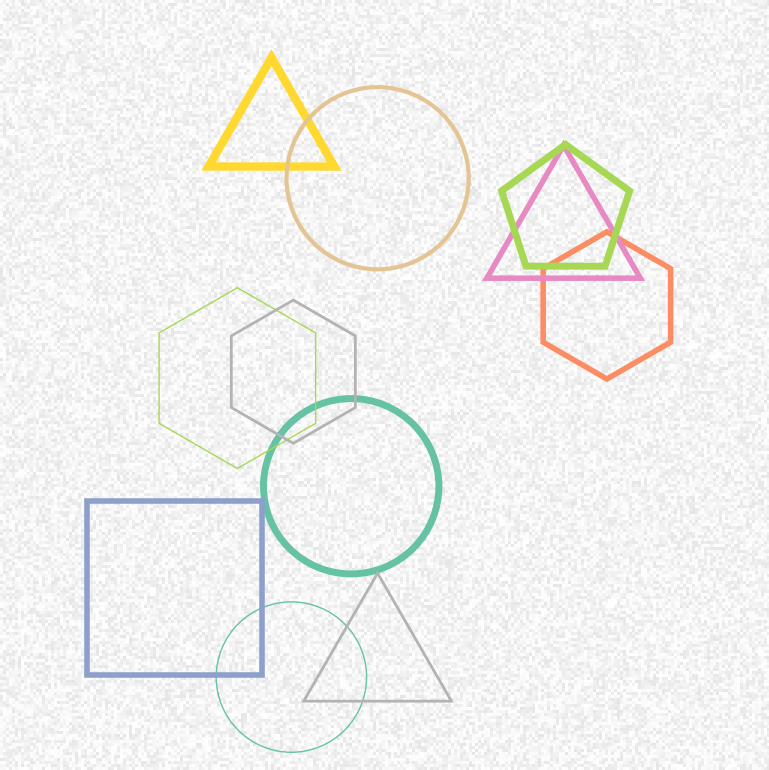[{"shape": "circle", "thickness": 2.5, "radius": 0.57, "center": [0.456, 0.369]}, {"shape": "circle", "thickness": 0.5, "radius": 0.49, "center": [0.378, 0.121]}, {"shape": "hexagon", "thickness": 2, "radius": 0.48, "center": [0.788, 0.603]}, {"shape": "square", "thickness": 2, "radius": 0.57, "center": [0.227, 0.236]}, {"shape": "triangle", "thickness": 2, "radius": 0.58, "center": [0.732, 0.696]}, {"shape": "pentagon", "thickness": 2.5, "radius": 0.44, "center": [0.735, 0.725]}, {"shape": "hexagon", "thickness": 0.5, "radius": 0.59, "center": [0.308, 0.509]}, {"shape": "triangle", "thickness": 3, "radius": 0.47, "center": [0.353, 0.831]}, {"shape": "circle", "thickness": 1.5, "radius": 0.59, "center": [0.49, 0.769]}, {"shape": "hexagon", "thickness": 1, "radius": 0.47, "center": [0.381, 0.517]}, {"shape": "triangle", "thickness": 1, "radius": 0.55, "center": [0.49, 0.145]}]